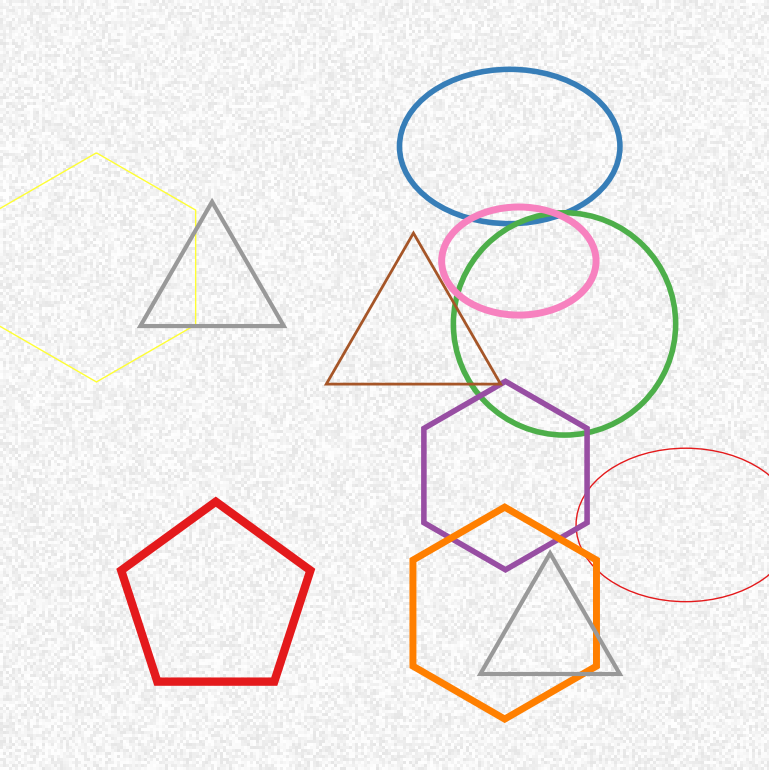[{"shape": "pentagon", "thickness": 3, "radius": 0.65, "center": [0.28, 0.219]}, {"shape": "oval", "thickness": 0.5, "radius": 0.71, "center": [0.89, 0.318]}, {"shape": "oval", "thickness": 2, "radius": 0.72, "center": [0.662, 0.81]}, {"shape": "circle", "thickness": 2, "radius": 0.72, "center": [0.733, 0.579]}, {"shape": "hexagon", "thickness": 2, "radius": 0.61, "center": [0.656, 0.382]}, {"shape": "hexagon", "thickness": 2.5, "radius": 0.69, "center": [0.655, 0.204]}, {"shape": "hexagon", "thickness": 0.5, "radius": 0.74, "center": [0.125, 0.653]}, {"shape": "triangle", "thickness": 1, "radius": 0.65, "center": [0.537, 0.567]}, {"shape": "oval", "thickness": 2.5, "radius": 0.5, "center": [0.674, 0.661]}, {"shape": "triangle", "thickness": 1.5, "radius": 0.54, "center": [0.275, 0.63]}, {"shape": "triangle", "thickness": 1.5, "radius": 0.52, "center": [0.714, 0.177]}]